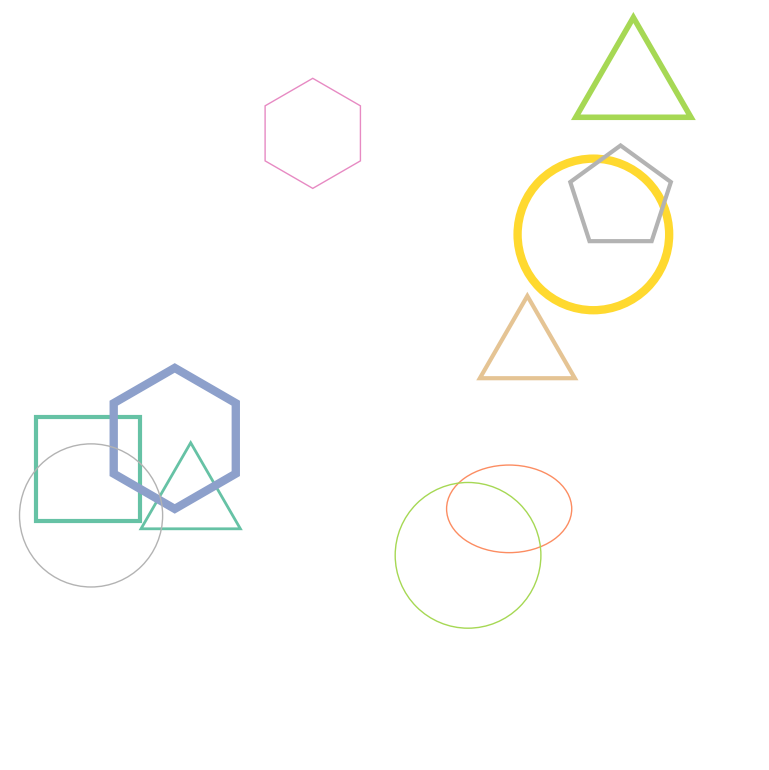[{"shape": "triangle", "thickness": 1, "radius": 0.37, "center": [0.248, 0.351]}, {"shape": "square", "thickness": 1.5, "radius": 0.34, "center": [0.115, 0.391]}, {"shape": "oval", "thickness": 0.5, "radius": 0.41, "center": [0.661, 0.339]}, {"shape": "hexagon", "thickness": 3, "radius": 0.46, "center": [0.227, 0.431]}, {"shape": "hexagon", "thickness": 0.5, "radius": 0.36, "center": [0.406, 0.827]}, {"shape": "circle", "thickness": 0.5, "radius": 0.47, "center": [0.608, 0.279]}, {"shape": "triangle", "thickness": 2, "radius": 0.43, "center": [0.823, 0.891]}, {"shape": "circle", "thickness": 3, "radius": 0.49, "center": [0.771, 0.696]}, {"shape": "triangle", "thickness": 1.5, "radius": 0.36, "center": [0.685, 0.544]}, {"shape": "pentagon", "thickness": 1.5, "radius": 0.34, "center": [0.806, 0.742]}, {"shape": "circle", "thickness": 0.5, "radius": 0.46, "center": [0.118, 0.331]}]